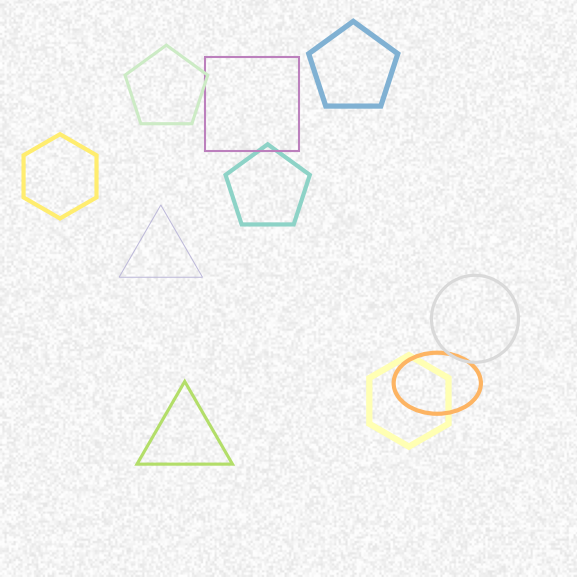[{"shape": "pentagon", "thickness": 2, "radius": 0.38, "center": [0.464, 0.673]}, {"shape": "hexagon", "thickness": 3, "radius": 0.4, "center": [0.708, 0.305]}, {"shape": "triangle", "thickness": 0.5, "radius": 0.42, "center": [0.278, 0.561]}, {"shape": "pentagon", "thickness": 2.5, "radius": 0.41, "center": [0.612, 0.881]}, {"shape": "oval", "thickness": 2, "radius": 0.38, "center": [0.757, 0.336]}, {"shape": "triangle", "thickness": 1.5, "radius": 0.48, "center": [0.32, 0.243]}, {"shape": "circle", "thickness": 1.5, "radius": 0.38, "center": [0.822, 0.447]}, {"shape": "square", "thickness": 1, "radius": 0.41, "center": [0.436, 0.82]}, {"shape": "pentagon", "thickness": 1.5, "radius": 0.38, "center": [0.288, 0.846]}, {"shape": "hexagon", "thickness": 2, "radius": 0.36, "center": [0.104, 0.694]}]